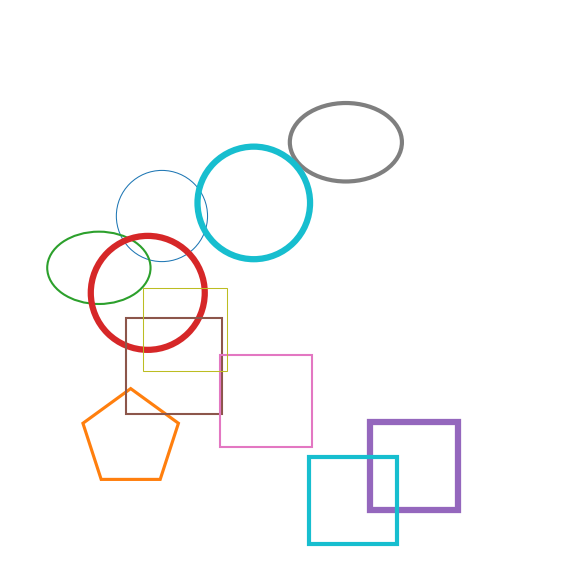[{"shape": "circle", "thickness": 0.5, "radius": 0.39, "center": [0.28, 0.625]}, {"shape": "pentagon", "thickness": 1.5, "radius": 0.43, "center": [0.226, 0.239]}, {"shape": "oval", "thickness": 1, "radius": 0.45, "center": [0.171, 0.535]}, {"shape": "circle", "thickness": 3, "radius": 0.49, "center": [0.256, 0.492]}, {"shape": "square", "thickness": 3, "radius": 0.38, "center": [0.717, 0.192]}, {"shape": "square", "thickness": 1, "radius": 0.42, "center": [0.302, 0.365]}, {"shape": "square", "thickness": 1, "radius": 0.4, "center": [0.46, 0.304]}, {"shape": "oval", "thickness": 2, "radius": 0.49, "center": [0.599, 0.753]}, {"shape": "square", "thickness": 0.5, "radius": 0.36, "center": [0.32, 0.429]}, {"shape": "circle", "thickness": 3, "radius": 0.49, "center": [0.439, 0.648]}, {"shape": "square", "thickness": 2, "radius": 0.38, "center": [0.611, 0.132]}]